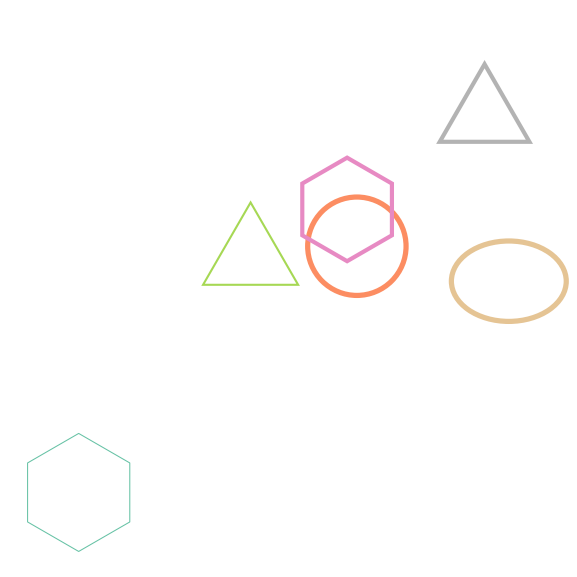[{"shape": "hexagon", "thickness": 0.5, "radius": 0.51, "center": [0.136, 0.146]}, {"shape": "circle", "thickness": 2.5, "radius": 0.43, "center": [0.618, 0.573]}, {"shape": "hexagon", "thickness": 2, "radius": 0.45, "center": [0.601, 0.636]}, {"shape": "triangle", "thickness": 1, "radius": 0.48, "center": [0.434, 0.554]}, {"shape": "oval", "thickness": 2.5, "radius": 0.5, "center": [0.881, 0.512]}, {"shape": "triangle", "thickness": 2, "radius": 0.45, "center": [0.839, 0.798]}]